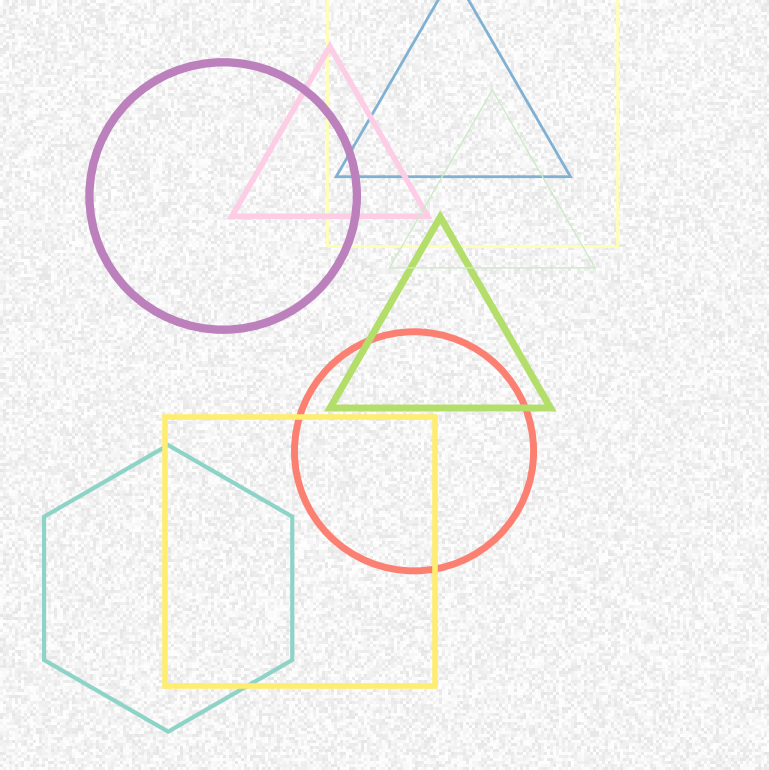[{"shape": "hexagon", "thickness": 1.5, "radius": 0.93, "center": [0.218, 0.236]}, {"shape": "square", "thickness": 1, "radius": 0.94, "center": [0.613, 0.869]}, {"shape": "circle", "thickness": 2.5, "radius": 0.78, "center": [0.538, 0.414]}, {"shape": "triangle", "thickness": 1, "radius": 0.88, "center": [0.589, 0.858]}, {"shape": "triangle", "thickness": 2.5, "radius": 0.83, "center": [0.572, 0.553]}, {"shape": "triangle", "thickness": 2, "radius": 0.73, "center": [0.428, 0.793]}, {"shape": "circle", "thickness": 3, "radius": 0.87, "center": [0.29, 0.745]}, {"shape": "triangle", "thickness": 0.5, "radius": 0.77, "center": [0.639, 0.729]}, {"shape": "square", "thickness": 2, "radius": 0.88, "center": [0.39, 0.284]}]